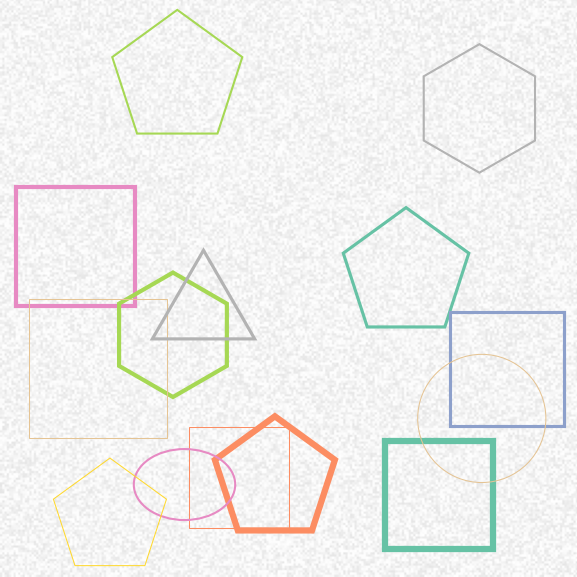[{"shape": "pentagon", "thickness": 1.5, "radius": 0.57, "center": [0.703, 0.525]}, {"shape": "square", "thickness": 3, "radius": 0.47, "center": [0.761, 0.142]}, {"shape": "pentagon", "thickness": 3, "radius": 0.55, "center": [0.476, 0.169]}, {"shape": "square", "thickness": 0.5, "radius": 0.43, "center": [0.414, 0.172]}, {"shape": "square", "thickness": 1.5, "radius": 0.49, "center": [0.878, 0.36]}, {"shape": "square", "thickness": 2, "radius": 0.52, "center": [0.131, 0.572]}, {"shape": "oval", "thickness": 1, "radius": 0.44, "center": [0.319, 0.16]}, {"shape": "hexagon", "thickness": 2, "radius": 0.54, "center": [0.3, 0.419]}, {"shape": "pentagon", "thickness": 1, "radius": 0.59, "center": [0.307, 0.864]}, {"shape": "pentagon", "thickness": 0.5, "radius": 0.51, "center": [0.19, 0.103]}, {"shape": "square", "thickness": 0.5, "radius": 0.6, "center": [0.17, 0.361]}, {"shape": "circle", "thickness": 0.5, "radius": 0.55, "center": [0.834, 0.275]}, {"shape": "hexagon", "thickness": 1, "radius": 0.56, "center": [0.83, 0.811]}, {"shape": "triangle", "thickness": 1.5, "radius": 0.51, "center": [0.352, 0.463]}]